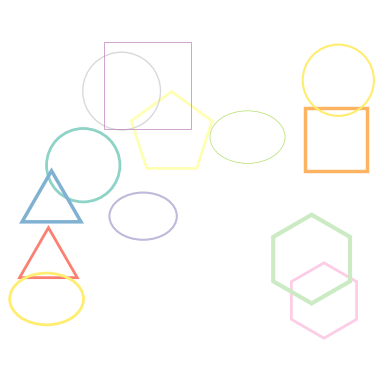[{"shape": "circle", "thickness": 2, "radius": 0.48, "center": [0.216, 0.571]}, {"shape": "pentagon", "thickness": 2, "radius": 0.55, "center": [0.446, 0.652]}, {"shape": "oval", "thickness": 1.5, "radius": 0.44, "center": [0.372, 0.439]}, {"shape": "triangle", "thickness": 2, "radius": 0.43, "center": [0.126, 0.322]}, {"shape": "triangle", "thickness": 2.5, "radius": 0.44, "center": [0.134, 0.468]}, {"shape": "square", "thickness": 2.5, "radius": 0.4, "center": [0.872, 0.638]}, {"shape": "oval", "thickness": 0.5, "radius": 0.49, "center": [0.643, 0.644]}, {"shape": "hexagon", "thickness": 2, "radius": 0.49, "center": [0.841, 0.22]}, {"shape": "circle", "thickness": 1, "radius": 0.5, "center": [0.316, 0.763]}, {"shape": "square", "thickness": 0.5, "radius": 0.56, "center": [0.382, 0.779]}, {"shape": "hexagon", "thickness": 3, "radius": 0.58, "center": [0.809, 0.327]}, {"shape": "oval", "thickness": 2, "radius": 0.48, "center": [0.121, 0.223]}, {"shape": "circle", "thickness": 1.5, "radius": 0.46, "center": [0.879, 0.792]}]